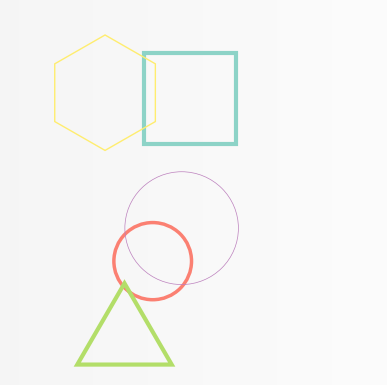[{"shape": "square", "thickness": 3, "radius": 0.59, "center": [0.491, 0.744]}, {"shape": "circle", "thickness": 2.5, "radius": 0.5, "center": [0.394, 0.322]}, {"shape": "triangle", "thickness": 3, "radius": 0.7, "center": [0.321, 0.123]}, {"shape": "circle", "thickness": 0.5, "radius": 0.73, "center": [0.469, 0.407]}, {"shape": "hexagon", "thickness": 1, "radius": 0.75, "center": [0.271, 0.759]}]